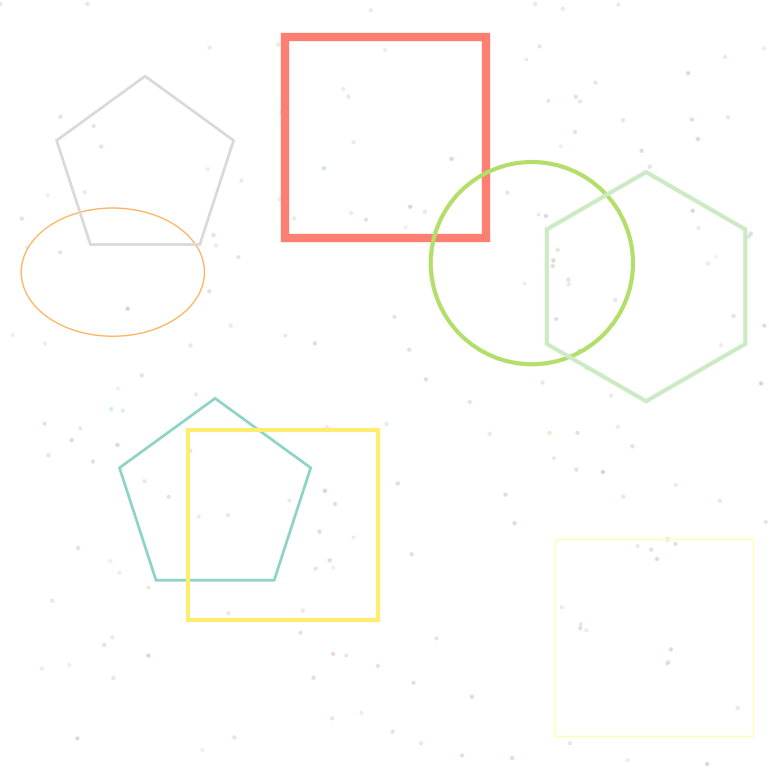[{"shape": "pentagon", "thickness": 1, "radius": 0.65, "center": [0.279, 0.352]}, {"shape": "square", "thickness": 0.5, "radius": 0.64, "center": [0.849, 0.172]}, {"shape": "square", "thickness": 3, "radius": 0.65, "center": [0.501, 0.821]}, {"shape": "oval", "thickness": 0.5, "radius": 0.59, "center": [0.147, 0.647]}, {"shape": "circle", "thickness": 1.5, "radius": 0.66, "center": [0.691, 0.658]}, {"shape": "pentagon", "thickness": 1, "radius": 0.6, "center": [0.188, 0.78]}, {"shape": "hexagon", "thickness": 1.5, "radius": 0.74, "center": [0.839, 0.628]}, {"shape": "square", "thickness": 1.5, "radius": 0.62, "center": [0.368, 0.318]}]